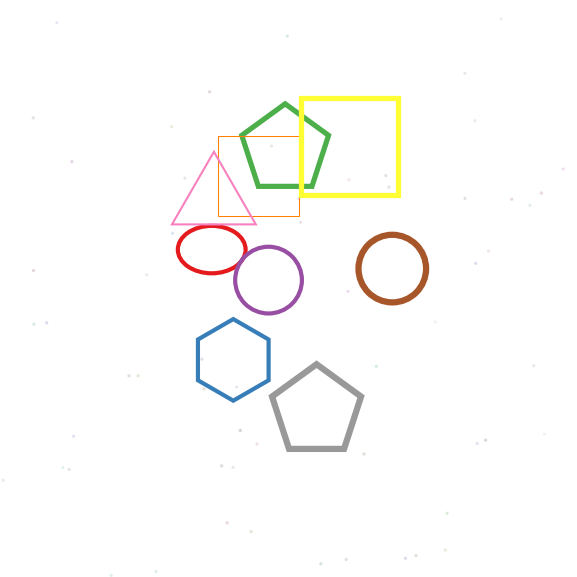[{"shape": "oval", "thickness": 2, "radius": 0.29, "center": [0.367, 0.567]}, {"shape": "hexagon", "thickness": 2, "radius": 0.35, "center": [0.404, 0.376]}, {"shape": "pentagon", "thickness": 2.5, "radius": 0.39, "center": [0.494, 0.74]}, {"shape": "circle", "thickness": 2, "radius": 0.29, "center": [0.465, 0.514]}, {"shape": "square", "thickness": 0.5, "radius": 0.35, "center": [0.447, 0.695]}, {"shape": "square", "thickness": 2.5, "radius": 0.42, "center": [0.606, 0.745]}, {"shape": "circle", "thickness": 3, "radius": 0.29, "center": [0.679, 0.534]}, {"shape": "triangle", "thickness": 1, "radius": 0.42, "center": [0.37, 0.652]}, {"shape": "pentagon", "thickness": 3, "radius": 0.41, "center": [0.548, 0.287]}]